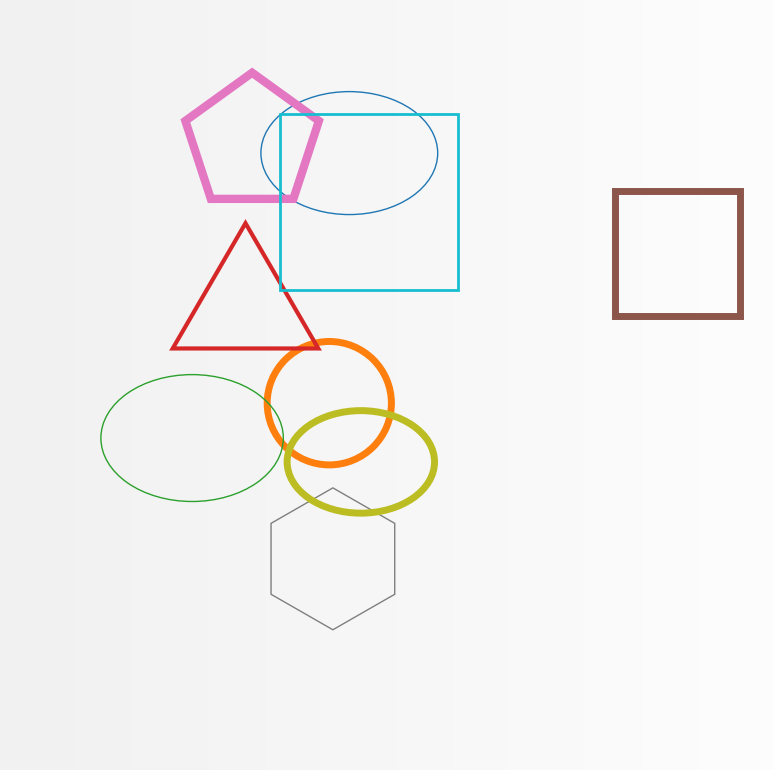[{"shape": "oval", "thickness": 0.5, "radius": 0.57, "center": [0.451, 0.801]}, {"shape": "circle", "thickness": 2.5, "radius": 0.4, "center": [0.425, 0.476]}, {"shape": "oval", "thickness": 0.5, "radius": 0.59, "center": [0.248, 0.431]}, {"shape": "triangle", "thickness": 1.5, "radius": 0.54, "center": [0.317, 0.602]}, {"shape": "square", "thickness": 2.5, "radius": 0.4, "center": [0.874, 0.671]}, {"shape": "pentagon", "thickness": 3, "radius": 0.45, "center": [0.325, 0.815]}, {"shape": "hexagon", "thickness": 0.5, "radius": 0.46, "center": [0.43, 0.274]}, {"shape": "oval", "thickness": 2.5, "radius": 0.48, "center": [0.466, 0.4]}, {"shape": "square", "thickness": 1, "radius": 0.57, "center": [0.476, 0.738]}]